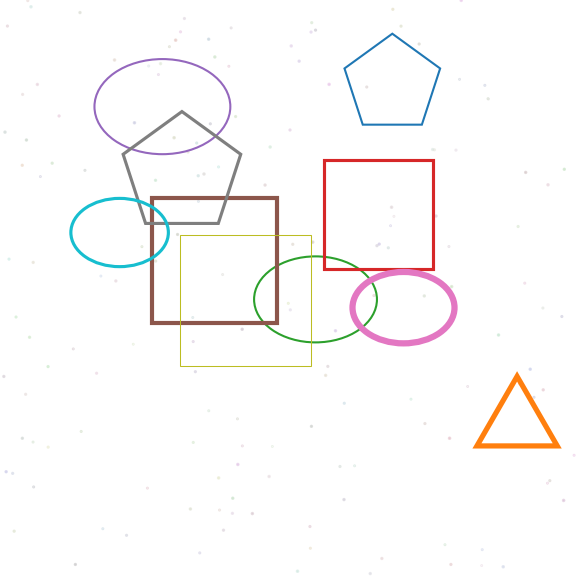[{"shape": "pentagon", "thickness": 1, "radius": 0.44, "center": [0.679, 0.854]}, {"shape": "triangle", "thickness": 2.5, "radius": 0.4, "center": [0.895, 0.267]}, {"shape": "oval", "thickness": 1, "radius": 0.53, "center": [0.546, 0.481]}, {"shape": "square", "thickness": 1.5, "radius": 0.47, "center": [0.656, 0.627]}, {"shape": "oval", "thickness": 1, "radius": 0.59, "center": [0.281, 0.814]}, {"shape": "square", "thickness": 2, "radius": 0.54, "center": [0.372, 0.547]}, {"shape": "oval", "thickness": 3, "radius": 0.44, "center": [0.699, 0.466]}, {"shape": "pentagon", "thickness": 1.5, "radius": 0.54, "center": [0.315, 0.699]}, {"shape": "square", "thickness": 0.5, "radius": 0.57, "center": [0.426, 0.479]}, {"shape": "oval", "thickness": 1.5, "radius": 0.42, "center": [0.207, 0.597]}]